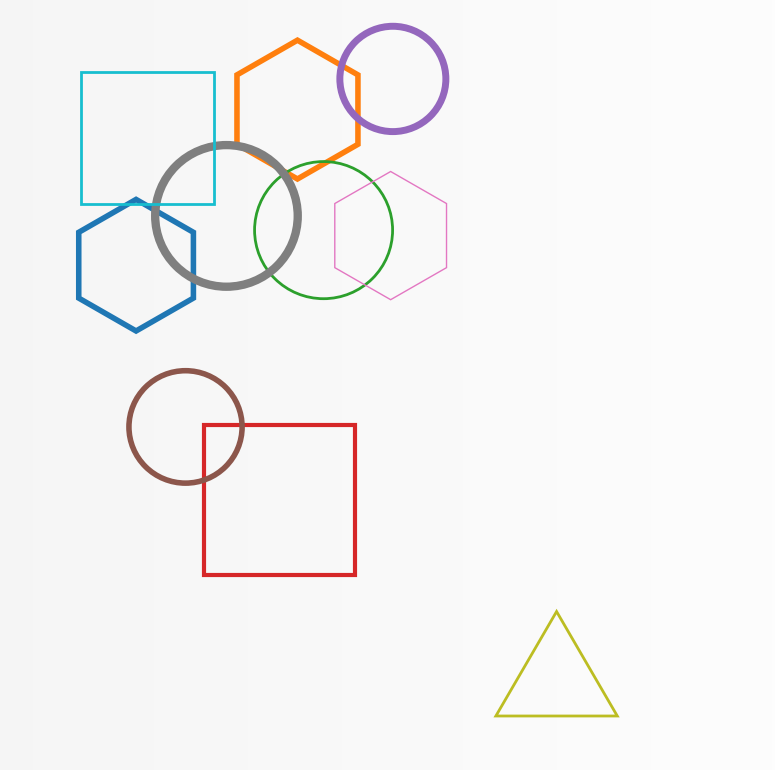[{"shape": "hexagon", "thickness": 2, "radius": 0.43, "center": [0.176, 0.656]}, {"shape": "hexagon", "thickness": 2, "radius": 0.45, "center": [0.384, 0.858]}, {"shape": "circle", "thickness": 1, "radius": 0.45, "center": [0.418, 0.701]}, {"shape": "square", "thickness": 1.5, "radius": 0.49, "center": [0.361, 0.351]}, {"shape": "circle", "thickness": 2.5, "radius": 0.34, "center": [0.507, 0.897]}, {"shape": "circle", "thickness": 2, "radius": 0.37, "center": [0.239, 0.446]}, {"shape": "hexagon", "thickness": 0.5, "radius": 0.42, "center": [0.504, 0.694]}, {"shape": "circle", "thickness": 3, "radius": 0.46, "center": [0.292, 0.72]}, {"shape": "triangle", "thickness": 1, "radius": 0.45, "center": [0.718, 0.115]}, {"shape": "square", "thickness": 1, "radius": 0.43, "center": [0.19, 0.821]}]